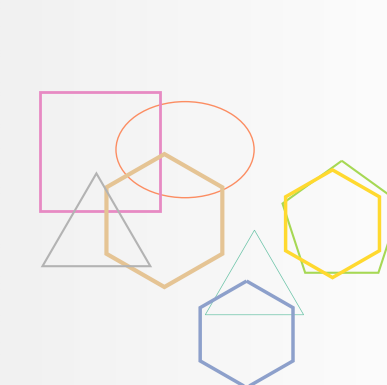[{"shape": "triangle", "thickness": 0.5, "radius": 0.73, "center": [0.657, 0.256]}, {"shape": "oval", "thickness": 1, "radius": 0.89, "center": [0.478, 0.611]}, {"shape": "hexagon", "thickness": 2.5, "radius": 0.69, "center": [0.636, 0.132]}, {"shape": "square", "thickness": 2, "radius": 0.77, "center": [0.258, 0.605]}, {"shape": "pentagon", "thickness": 1.5, "radius": 0.8, "center": [0.882, 0.422]}, {"shape": "hexagon", "thickness": 2.5, "radius": 0.7, "center": [0.858, 0.419]}, {"shape": "hexagon", "thickness": 3, "radius": 0.86, "center": [0.424, 0.427]}, {"shape": "triangle", "thickness": 1.5, "radius": 0.8, "center": [0.249, 0.389]}]